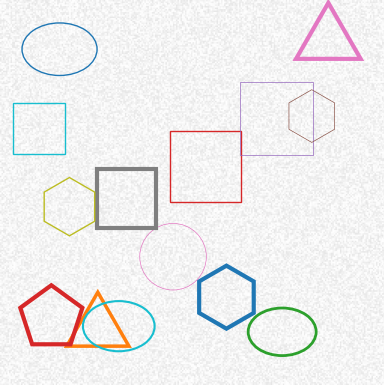[{"shape": "oval", "thickness": 1, "radius": 0.49, "center": [0.155, 0.872]}, {"shape": "hexagon", "thickness": 3, "radius": 0.41, "center": [0.588, 0.228]}, {"shape": "triangle", "thickness": 2.5, "radius": 0.47, "center": [0.254, 0.148]}, {"shape": "oval", "thickness": 2, "radius": 0.44, "center": [0.733, 0.138]}, {"shape": "square", "thickness": 1, "radius": 0.46, "center": [0.535, 0.567]}, {"shape": "pentagon", "thickness": 3, "radius": 0.42, "center": [0.133, 0.174]}, {"shape": "square", "thickness": 0.5, "radius": 0.48, "center": [0.717, 0.692]}, {"shape": "hexagon", "thickness": 0.5, "radius": 0.34, "center": [0.81, 0.699]}, {"shape": "circle", "thickness": 0.5, "radius": 0.43, "center": [0.449, 0.333]}, {"shape": "triangle", "thickness": 3, "radius": 0.48, "center": [0.853, 0.896]}, {"shape": "square", "thickness": 3, "radius": 0.38, "center": [0.33, 0.485]}, {"shape": "hexagon", "thickness": 1, "radius": 0.38, "center": [0.18, 0.463]}, {"shape": "oval", "thickness": 1.5, "radius": 0.47, "center": [0.309, 0.153]}, {"shape": "square", "thickness": 1, "radius": 0.33, "center": [0.102, 0.667]}]